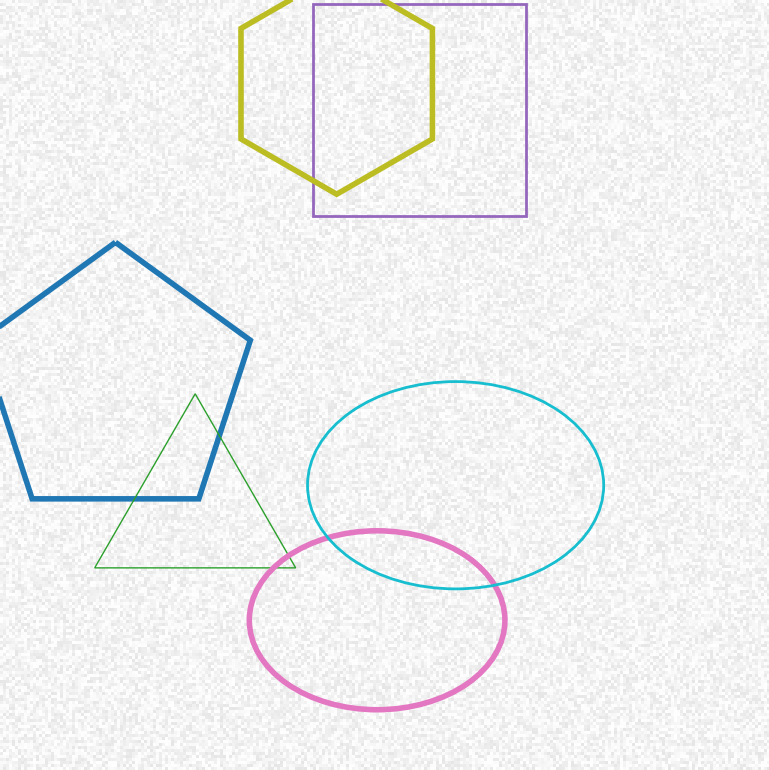[{"shape": "pentagon", "thickness": 2, "radius": 0.92, "center": [0.15, 0.501]}, {"shape": "triangle", "thickness": 0.5, "radius": 0.75, "center": [0.253, 0.338]}, {"shape": "square", "thickness": 1, "radius": 0.69, "center": [0.545, 0.857]}, {"shape": "oval", "thickness": 2, "radius": 0.83, "center": [0.49, 0.194]}, {"shape": "hexagon", "thickness": 2, "radius": 0.72, "center": [0.437, 0.891]}, {"shape": "oval", "thickness": 1, "radius": 0.96, "center": [0.592, 0.37]}]